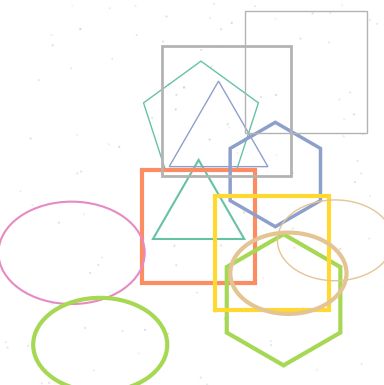[{"shape": "pentagon", "thickness": 1, "radius": 0.78, "center": [0.522, 0.684]}, {"shape": "triangle", "thickness": 1.5, "radius": 0.68, "center": [0.516, 0.448]}, {"shape": "square", "thickness": 3, "radius": 0.73, "center": [0.514, 0.413]}, {"shape": "triangle", "thickness": 1, "radius": 0.74, "center": [0.568, 0.641]}, {"shape": "hexagon", "thickness": 2.5, "radius": 0.68, "center": [0.715, 0.547]}, {"shape": "oval", "thickness": 1.5, "radius": 0.95, "center": [0.186, 0.343]}, {"shape": "oval", "thickness": 3, "radius": 0.87, "center": [0.26, 0.105]}, {"shape": "hexagon", "thickness": 3, "radius": 0.85, "center": [0.737, 0.221]}, {"shape": "square", "thickness": 3, "radius": 0.74, "center": [0.707, 0.343]}, {"shape": "oval", "thickness": 1, "radius": 0.75, "center": [0.871, 0.376]}, {"shape": "oval", "thickness": 3, "radius": 0.75, "center": [0.749, 0.29]}, {"shape": "square", "thickness": 2, "radius": 0.84, "center": [0.588, 0.712]}, {"shape": "square", "thickness": 1, "radius": 0.79, "center": [0.794, 0.812]}]